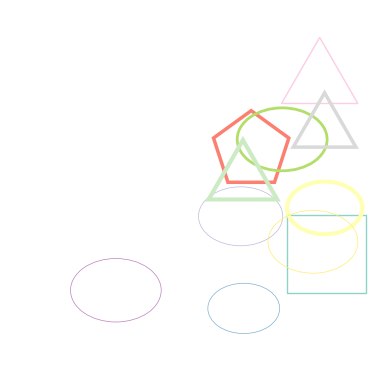[{"shape": "square", "thickness": 1, "radius": 0.51, "center": [0.848, 0.34]}, {"shape": "oval", "thickness": 3, "radius": 0.49, "center": [0.843, 0.46]}, {"shape": "oval", "thickness": 0.5, "radius": 0.55, "center": [0.625, 0.438]}, {"shape": "pentagon", "thickness": 2.5, "radius": 0.51, "center": [0.652, 0.61]}, {"shape": "oval", "thickness": 0.5, "radius": 0.47, "center": [0.633, 0.199]}, {"shape": "oval", "thickness": 2, "radius": 0.58, "center": [0.733, 0.638]}, {"shape": "triangle", "thickness": 1, "radius": 0.57, "center": [0.83, 0.788]}, {"shape": "triangle", "thickness": 2.5, "radius": 0.47, "center": [0.843, 0.665]}, {"shape": "oval", "thickness": 0.5, "radius": 0.59, "center": [0.301, 0.246]}, {"shape": "triangle", "thickness": 3, "radius": 0.51, "center": [0.631, 0.533]}, {"shape": "oval", "thickness": 0.5, "radius": 0.58, "center": [0.813, 0.372]}]